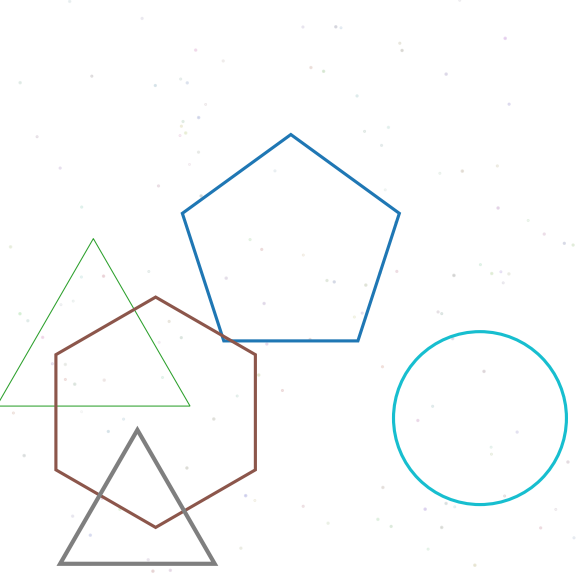[{"shape": "pentagon", "thickness": 1.5, "radius": 0.99, "center": [0.504, 0.569]}, {"shape": "triangle", "thickness": 0.5, "radius": 0.97, "center": [0.162, 0.393]}, {"shape": "hexagon", "thickness": 1.5, "radius": 1.0, "center": [0.27, 0.285]}, {"shape": "triangle", "thickness": 2, "radius": 0.77, "center": [0.238, 0.1]}, {"shape": "circle", "thickness": 1.5, "radius": 0.75, "center": [0.831, 0.275]}]